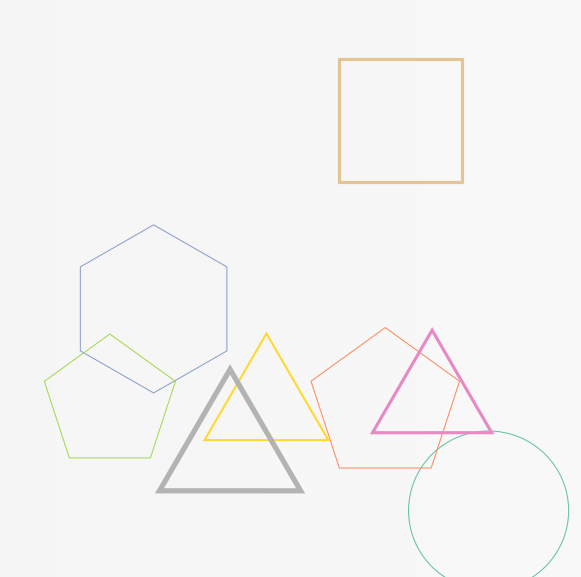[{"shape": "circle", "thickness": 0.5, "radius": 0.69, "center": [0.841, 0.115]}, {"shape": "pentagon", "thickness": 0.5, "radius": 0.67, "center": [0.663, 0.297]}, {"shape": "hexagon", "thickness": 0.5, "radius": 0.73, "center": [0.264, 0.464]}, {"shape": "triangle", "thickness": 1.5, "radius": 0.59, "center": [0.743, 0.309]}, {"shape": "pentagon", "thickness": 0.5, "radius": 0.59, "center": [0.189, 0.302]}, {"shape": "triangle", "thickness": 1, "radius": 0.61, "center": [0.458, 0.299]}, {"shape": "square", "thickness": 1.5, "radius": 0.53, "center": [0.689, 0.79]}, {"shape": "triangle", "thickness": 2.5, "radius": 0.7, "center": [0.396, 0.219]}]